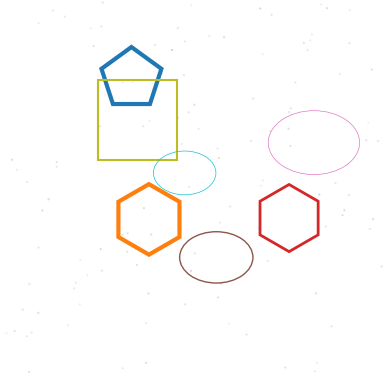[{"shape": "pentagon", "thickness": 3, "radius": 0.41, "center": [0.341, 0.796]}, {"shape": "hexagon", "thickness": 3, "radius": 0.46, "center": [0.387, 0.43]}, {"shape": "hexagon", "thickness": 2, "radius": 0.44, "center": [0.751, 0.434]}, {"shape": "oval", "thickness": 1, "radius": 0.48, "center": [0.562, 0.332]}, {"shape": "oval", "thickness": 0.5, "radius": 0.59, "center": [0.815, 0.63]}, {"shape": "square", "thickness": 1.5, "radius": 0.52, "center": [0.357, 0.689]}, {"shape": "oval", "thickness": 0.5, "radius": 0.41, "center": [0.48, 0.551]}]